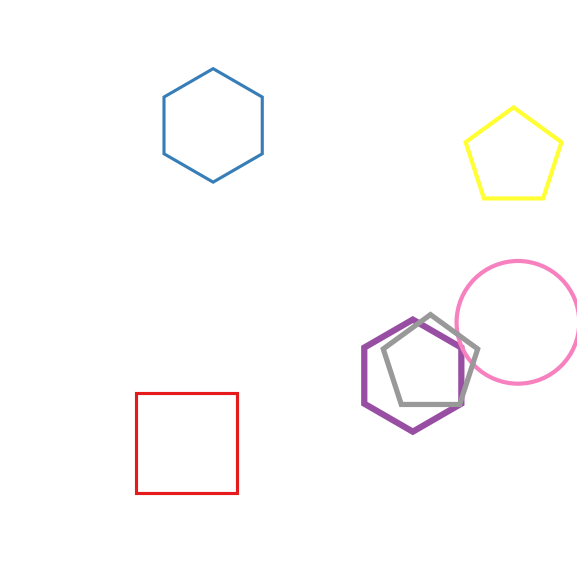[{"shape": "square", "thickness": 1.5, "radius": 0.44, "center": [0.323, 0.232]}, {"shape": "hexagon", "thickness": 1.5, "radius": 0.49, "center": [0.369, 0.782]}, {"shape": "hexagon", "thickness": 3, "radius": 0.49, "center": [0.715, 0.349]}, {"shape": "pentagon", "thickness": 2, "radius": 0.44, "center": [0.889, 0.726]}, {"shape": "circle", "thickness": 2, "radius": 0.53, "center": [0.897, 0.441]}, {"shape": "pentagon", "thickness": 2.5, "radius": 0.43, "center": [0.745, 0.368]}]